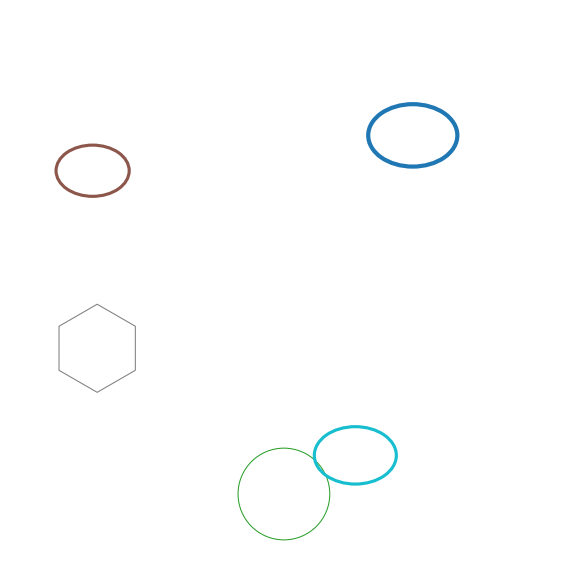[{"shape": "oval", "thickness": 2, "radius": 0.39, "center": [0.715, 0.765]}, {"shape": "circle", "thickness": 0.5, "radius": 0.4, "center": [0.492, 0.144]}, {"shape": "oval", "thickness": 1.5, "radius": 0.32, "center": [0.16, 0.703]}, {"shape": "hexagon", "thickness": 0.5, "radius": 0.38, "center": [0.168, 0.396]}, {"shape": "oval", "thickness": 1.5, "radius": 0.36, "center": [0.615, 0.211]}]